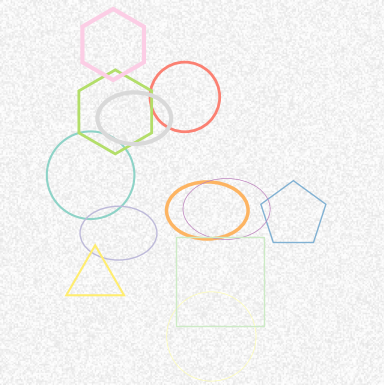[{"shape": "circle", "thickness": 1.5, "radius": 0.57, "center": [0.235, 0.545]}, {"shape": "circle", "thickness": 0.5, "radius": 0.58, "center": [0.549, 0.126]}, {"shape": "oval", "thickness": 1, "radius": 0.5, "center": [0.308, 0.394]}, {"shape": "circle", "thickness": 2, "radius": 0.45, "center": [0.48, 0.748]}, {"shape": "pentagon", "thickness": 1, "radius": 0.44, "center": [0.762, 0.442]}, {"shape": "oval", "thickness": 2.5, "radius": 0.53, "center": [0.538, 0.453]}, {"shape": "hexagon", "thickness": 2, "radius": 0.55, "center": [0.299, 0.709]}, {"shape": "hexagon", "thickness": 3, "radius": 0.46, "center": [0.294, 0.885]}, {"shape": "oval", "thickness": 3, "radius": 0.48, "center": [0.349, 0.693]}, {"shape": "oval", "thickness": 0.5, "radius": 0.57, "center": [0.589, 0.457]}, {"shape": "square", "thickness": 1, "radius": 0.57, "center": [0.572, 0.269]}, {"shape": "triangle", "thickness": 1.5, "radius": 0.43, "center": [0.247, 0.276]}]